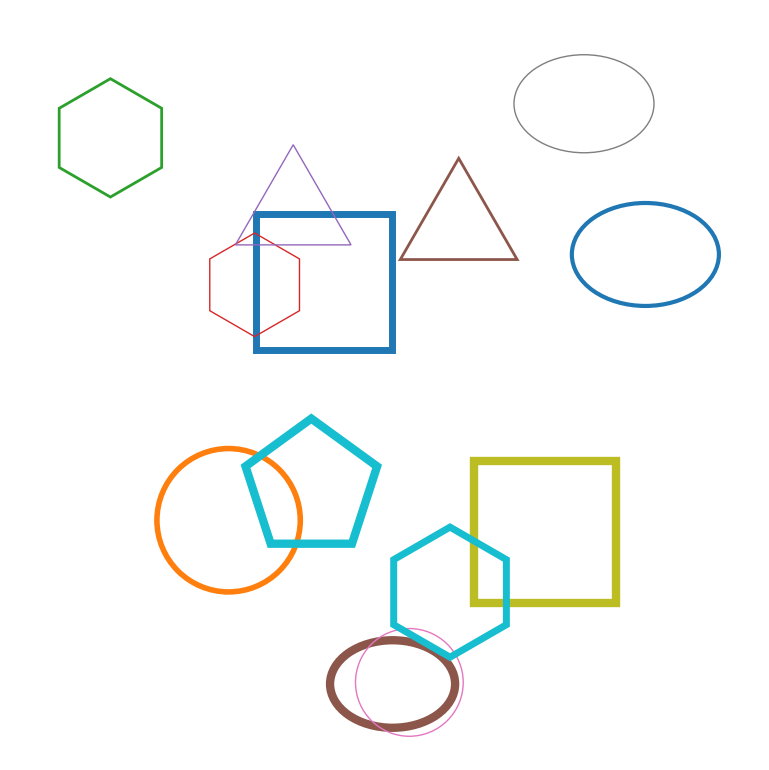[{"shape": "square", "thickness": 2.5, "radius": 0.44, "center": [0.421, 0.634]}, {"shape": "oval", "thickness": 1.5, "radius": 0.48, "center": [0.838, 0.67]}, {"shape": "circle", "thickness": 2, "radius": 0.47, "center": [0.297, 0.324]}, {"shape": "hexagon", "thickness": 1, "radius": 0.38, "center": [0.143, 0.821]}, {"shape": "hexagon", "thickness": 0.5, "radius": 0.34, "center": [0.331, 0.63]}, {"shape": "triangle", "thickness": 0.5, "radius": 0.43, "center": [0.381, 0.725]}, {"shape": "triangle", "thickness": 1, "radius": 0.44, "center": [0.596, 0.707]}, {"shape": "oval", "thickness": 3, "radius": 0.41, "center": [0.51, 0.112]}, {"shape": "circle", "thickness": 0.5, "radius": 0.35, "center": [0.532, 0.114]}, {"shape": "oval", "thickness": 0.5, "radius": 0.45, "center": [0.758, 0.865]}, {"shape": "square", "thickness": 3, "radius": 0.46, "center": [0.708, 0.309]}, {"shape": "hexagon", "thickness": 2.5, "radius": 0.42, "center": [0.584, 0.231]}, {"shape": "pentagon", "thickness": 3, "radius": 0.45, "center": [0.404, 0.367]}]